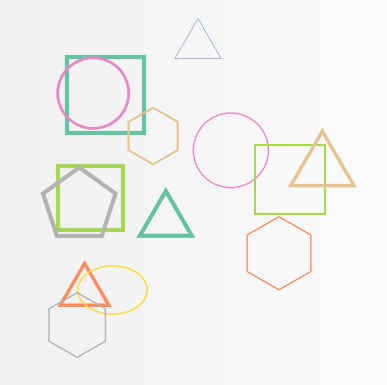[{"shape": "triangle", "thickness": 3, "radius": 0.39, "center": [0.428, 0.426]}, {"shape": "square", "thickness": 3, "radius": 0.5, "center": [0.272, 0.753]}, {"shape": "hexagon", "thickness": 1, "radius": 0.47, "center": [0.72, 0.342]}, {"shape": "triangle", "thickness": 2.5, "radius": 0.36, "center": [0.218, 0.243]}, {"shape": "triangle", "thickness": 0.5, "radius": 0.35, "center": [0.511, 0.882]}, {"shape": "circle", "thickness": 2, "radius": 0.46, "center": [0.24, 0.758]}, {"shape": "circle", "thickness": 1, "radius": 0.48, "center": [0.596, 0.61]}, {"shape": "square", "thickness": 1.5, "radius": 0.45, "center": [0.748, 0.534]}, {"shape": "square", "thickness": 3, "radius": 0.41, "center": [0.234, 0.486]}, {"shape": "oval", "thickness": 1, "radius": 0.45, "center": [0.29, 0.247]}, {"shape": "hexagon", "thickness": 1.5, "radius": 0.37, "center": [0.395, 0.647]}, {"shape": "triangle", "thickness": 2.5, "radius": 0.47, "center": [0.832, 0.565]}, {"shape": "hexagon", "thickness": 1, "radius": 0.42, "center": [0.199, 0.156]}, {"shape": "pentagon", "thickness": 3, "radius": 0.49, "center": [0.205, 0.467]}]